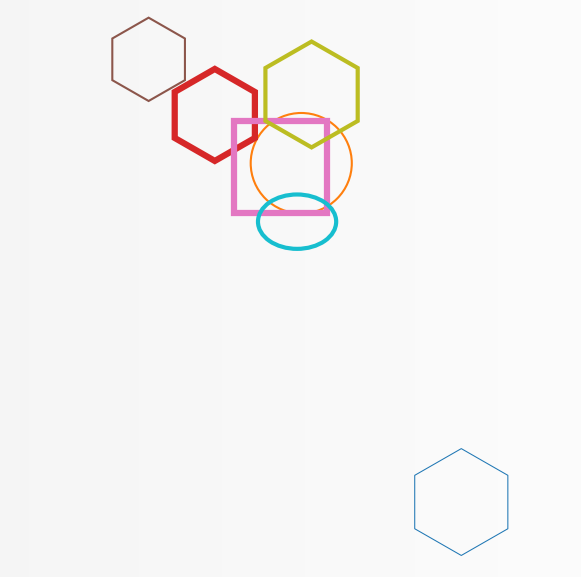[{"shape": "hexagon", "thickness": 0.5, "radius": 0.46, "center": [0.794, 0.13]}, {"shape": "circle", "thickness": 1, "radius": 0.43, "center": [0.518, 0.717]}, {"shape": "hexagon", "thickness": 3, "radius": 0.4, "center": [0.37, 0.8]}, {"shape": "hexagon", "thickness": 1, "radius": 0.36, "center": [0.256, 0.896]}, {"shape": "square", "thickness": 3, "radius": 0.4, "center": [0.482, 0.71]}, {"shape": "hexagon", "thickness": 2, "radius": 0.46, "center": [0.536, 0.836]}, {"shape": "oval", "thickness": 2, "radius": 0.34, "center": [0.511, 0.615]}]